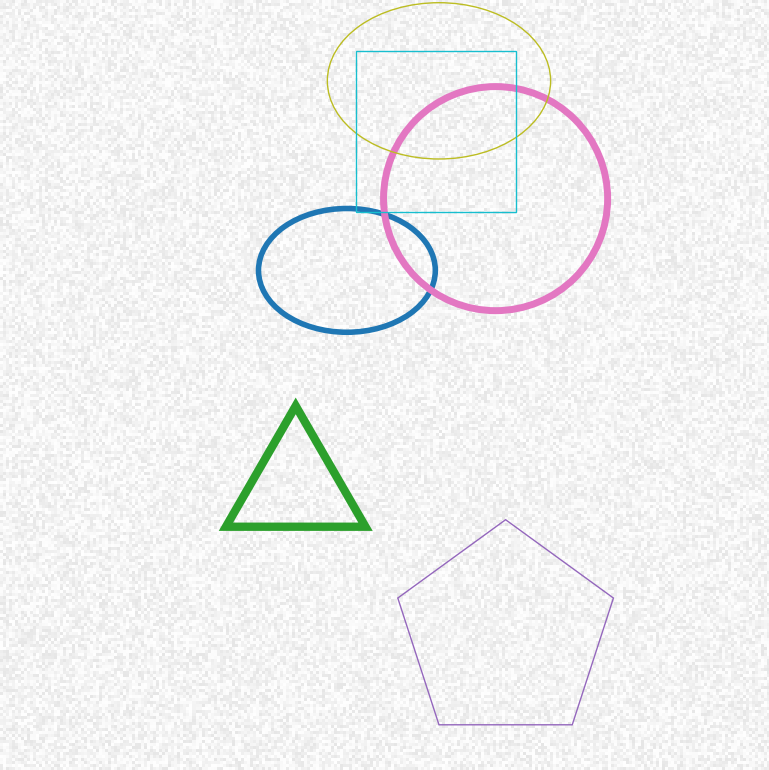[{"shape": "oval", "thickness": 2, "radius": 0.57, "center": [0.451, 0.649]}, {"shape": "triangle", "thickness": 3, "radius": 0.52, "center": [0.384, 0.368]}, {"shape": "pentagon", "thickness": 0.5, "radius": 0.74, "center": [0.657, 0.178]}, {"shape": "circle", "thickness": 2.5, "radius": 0.73, "center": [0.644, 0.742]}, {"shape": "oval", "thickness": 0.5, "radius": 0.72, "center": [0.57, 0.895]}, {"shape": "square", "thickness": 0.5, "radius": 0.52, "center": [0.566, 0.829]}]